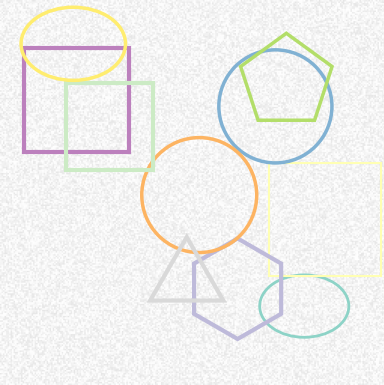[{"shape": "oval", "thickness": 2, "radius": 0.58, "center": [0.79, 0.205]}, {"shape": "square", "thickness": 1.5, "radius": 0.73, "center": [0.844, 0.43]}, {"shape": "hexagon", "thickness": 3, "radius": 0.65, "center": [0.617, 0.25]}, {"shape": "circle", "thickness": 2.5, "radius": 0.73, "center": [0.715, 0.724]}, {"shape": "circle", "thickness": 2.5, "radius": 0.75, "center": [0.517, 0.493]}, {"shape": "pentagon", "thickness": 2.5, "radius": 0.62, "center": [0.744, 0.789]}, {"shape": "triangle", "thickness": 3, "radius": 0.55, "center": [0.485, 0.274]}, {"shape": "square", "thickness": 3, "radius": 0.68, "center": [0.198, 0.741]}, {"shape": "square", "thickness": 3, "radius": 0.57, "center": [0.284, 0.672]}, {"shape": "oval", "thickness": 2.5, "radius": 0.68, "center": [0.19, 0.886]}]